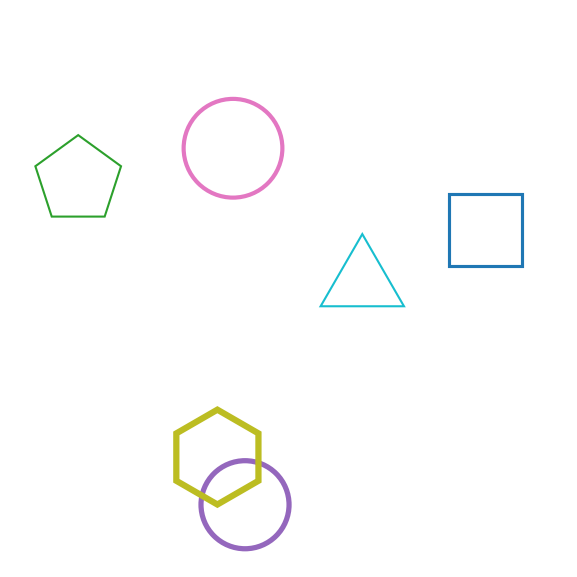[{"shape": "square", "thickness": 1.5, "radius": 0.31, "center": [0.841, 0.601]}, {"shape": "pentagon", "thickness": 1, "radius": 0.39, "center": [0.135, 0.687]}, {"shape": "circle", "thickness": 2.5, "radius": 0.38, "center": [0.424, 0.125]}, {"shape": "circle", "thickness": 2, "radius": 0.43, "center": [0.403, 0.742]}, {"shape": "hexagon", "thickness": 3, "radius": 0.41, "center": [0.376, 0.208]}, {"shape": "triangle", "thickness": 1, "radius": 0.42, "center": [0.627, 0.51]}]